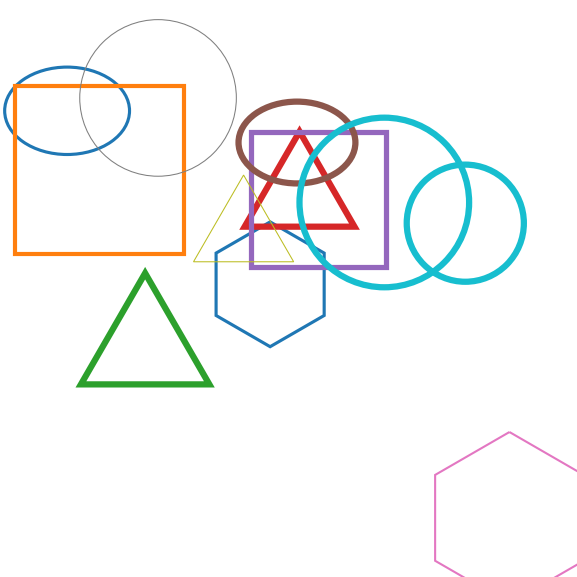[{"shape": "hexagon", "thickness": 1.5, "radius": 0.54, "center": [0.468, 0.507]}, {"shape": "oval", "thickness": 1.5, "radius": 0.54, "center": [0.116, 0.807]}, {"shape": "square", "thickness": 2, "radius": 0.73, "center": [0.172, 0.705]}, {"shape": "triangle", "thickness": 3, "radius": 0.64, "center": [0.251, 0.398]}, {"shape": "triangle", "thickness": 3, "radius": 0.55, "center": [0.519, 0.662]}, {"shape": "square", "thickness": 2.5, "radius": 0.58, "center": [0.551, 0.654]}, {"shape": "oval", "thickness": 3, "radius": 0.51, "center": [0.514, 0.752]}, {"shape": "hexagon", "thickness": 1, "radius": 0.74, "center": [0.882, 0.102]}, {"shape": "circle", "thickness": 0.5, "radius": 0.68, "center": [0.274, 0.83]}, {"shape": "triangle", "thickness": 0.5, "radius": 0.5, "center": [0.422, 0.596]}, {"shape": "circle", "thickness": 3, "radius": 0.51, "center": [0.806, 0.613]}, {"shape": "circle", "thickness": 3, "radius": 0.73, "center": [0.665, 0.649]}]